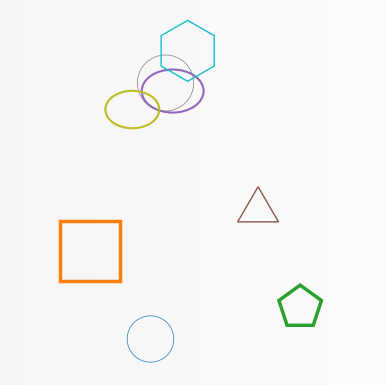[{"shape": "circle", "thickness": 0.5, "radius": 0.3, "center": [0.388, 0.119]}, {"shape": "square", "thickness": 2.5, "radius": 0.39, "center": [0.232, 0.348]}, {"shape": "pentagon", "thickness": 2.5, "radius": 0.29, "center": [0.775, 0.202]}, {"shape": "oval", "thickness": 1.5, "radius": 0.4, "center": [0.446, 0.764]}, {"shape": "triangle", "thickness": 1, "radius": 0.3, "center": [0.666, 0.454]}, {"shape": "circle", "thickness": 0.5, "radius": 0.36, "center": [0.427, 0.784]}, {"shape": "oval", "thickness": 1.5, "radius": 0.35, "center": [0.341, 0.716]}, {"shape": "hexagon", "thickness": 1, "radius": 0.4, "center": [0.484, 0.868]}]